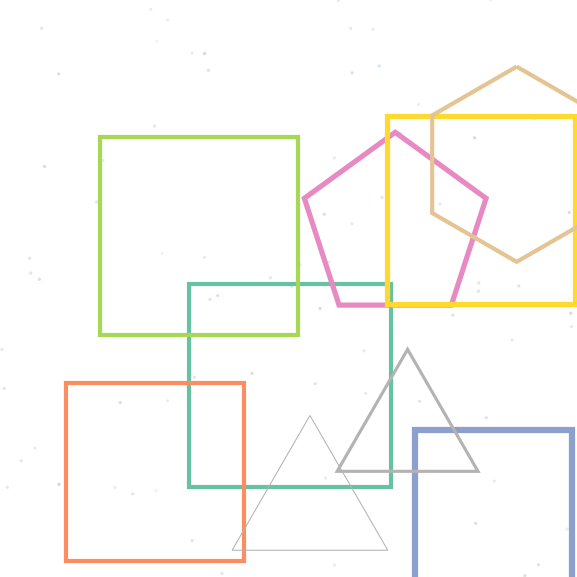[{"shape": "square", "thickness": 2, "radius": 0.88, "center": [0.502, 0.332]}, {"shape": "square", "thickness": 2, "radius": 0.77, "center": [0.268, 0.182]}, {"shape": "square", "thickness": 3, "radius": 0.68, "center": [0.855, 0.119]}, {"shape": "pentagon", "thickness": 2.5, "radius": 0.83, "center": [0.684, 0.605]}, {"shape": "square", "thickness": 2, "radius": 0.86, "center": [0.345, 0.59]}, {"shape": "square", "thickness": 2.5, "radius": 0.81, "center": [0.832, 0.636]}, {"shape": "hexagon", "thickness": 2, "radius": 0.85, "center": [0.895, 0.715]}, {"shape": "triangle", "thickness": 1.5, "radius": 0.7, "center": [0.706, 0.253]}, {"shape": "triangle", "thickness": 0.5, "radius": 0.78, "center": [0.537, 0.124]}]